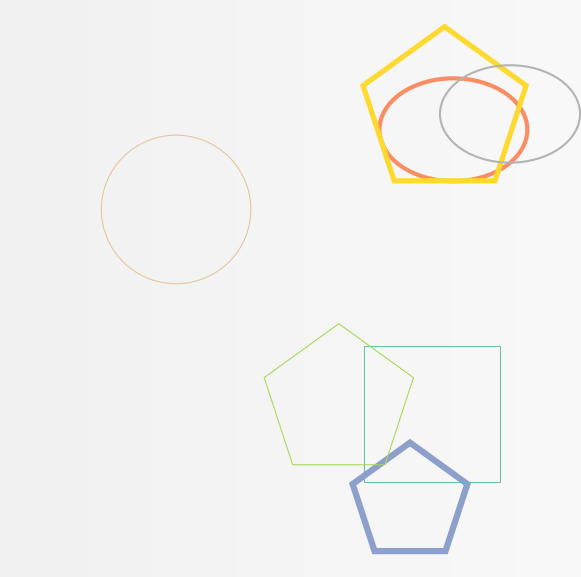[{"shape": "square", "thickness": 0.5, "radius": 0.59, "center": [0.744, 0.283]}, {"shape": "oval", "thickness": 2, "radius": 0.64, "center": [0.78, 0.774]}, {"shape": "pentagon", "thickness": 3, "radius": 0.52, "center": [0.705, 0.129]}, {"shape": "pentagon", "thickness": 0.5, "radius": 0.68, "center": [0.583, 0.304]}, {"shape": "pentagon", "thickness": 2.5, "radius": 0.74, "center": [0.765, 0.805]}, {"shape": "circle", "thickness": 0.5, "radius": 0.64, "center": [0.303, 0.636]}, {"shape": "oval", "thickness": 1, "radius": 0.6, "center": [0.877, 0.802]}]